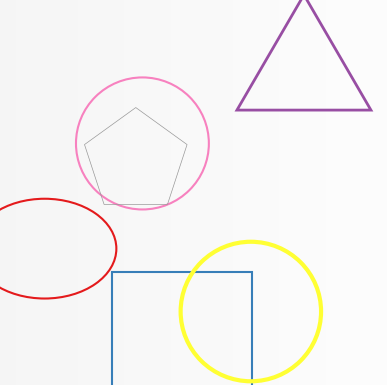[{"shape": "oval", "thickness": 1.5, "radius": 0.93, "center": [0.115, 0.354]}, {"shape": "square", "thickness": 1.5, "radius": 0.9, "center": [0.47, 0.113]}, {"shape": "triangle", "thickness": 2, "radius": 1.0, "center": [0.784, 0.814]}, {"shape": "circle", "thickness": 3, "radius": 0.91, "center": [0.647, 0.191]}, {"shape": "circle", "thickness": 1.5, "radius": 0.86, "center": [0.368, 0.627]}, {"shape": "pentagon", "thickness": 0.5, "radius": 0.7, "center": [0.35, 0.582]}]